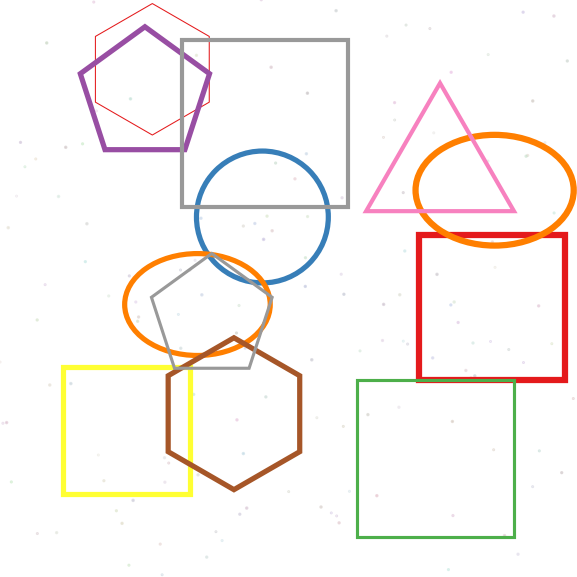[{"shape": "square", "thickness": 3, "radius": 0.63, "center": [0.852, 0.467]}, {"shape": "hexagon", "thickness": 0.5, "radius": 0.57, "center": [0.264, 0.879]}, {"shape": "circle", "thickness": 2.5, "radius": 0.57, "center": [0.454, 0.623]}, {"shape": "square", "thickness": 1.5, "radius": 0.68, "center": [0.754, 0.206]}, {"shape": "pentagon", "thickness": 2.5, "radius": 0.59, "center": [0.251, 0.835]}, {"shape": "oval", "thickness": 3, "radius": 0.68, "center": [0.857, 0.67]}, {"shape": "oval", "thickness": 2.5, "radius": 0.63, "center": [0.342, 0.472]}, {"shape": "square", "thickness": 2.5, "radius": 0.55, "center": [0.218, 0.253]}, {"shape": "hexagon", "thickness": 2.5, "radius": 0.66, "center": [0.405, 0.283]}, {"shape": "triangle", "thickness": 2, "radius": 0.74, "center": [0.762, 0.707]}, {"shape": "pentagon", "thickness": 1.5, "radius": 0.55, "center": [0.367, 0.45]}, {"shape": "square", "thickness": 2, "radius": 0.72, "center": [0.459, 0.785]}]